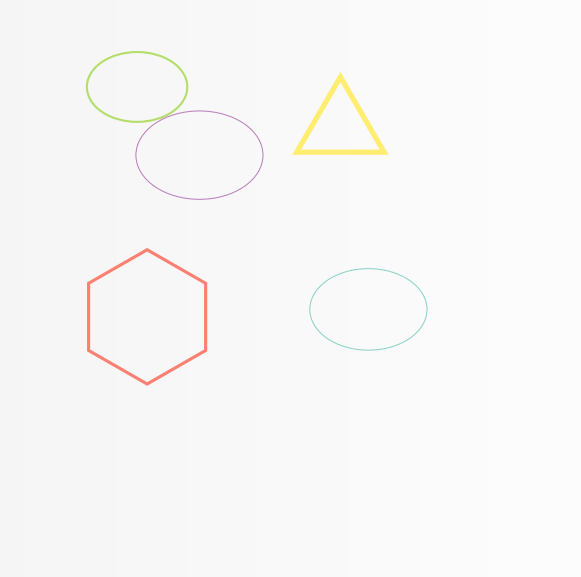[{"shape": "oval", "thickness": 0.5, "radius": 0.5, "center": [0.634, 0.463]}, {"shape": "hexagon", "thickness": 1.5, "radius": 0.58, "center": [0.253, 0.45]}, {"shape": "oval", "thickness": 1, "radius": 0.43, "center": [0.236, 0.849]}, {"shape": "oval", "thickness": 0.5, "radius": 0.55, "center": [0.343, 0.73]}, {"shape": "triangle", "thickness": 2.5, "radius": 0.43, "center": [0.586, 0.779]}]